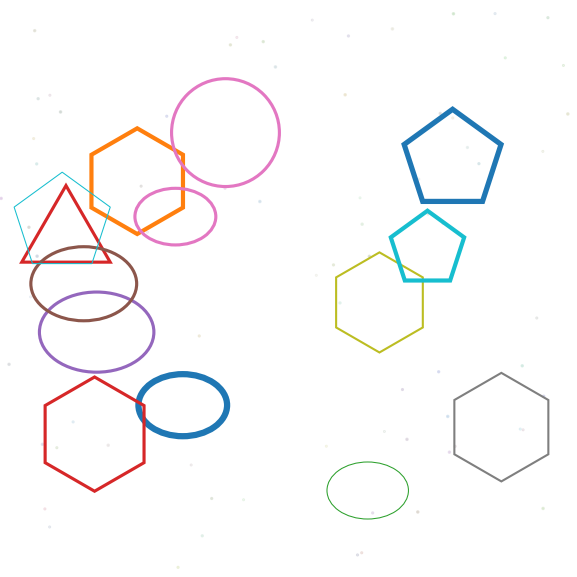[{"shape": "oval", "thickness": 3, "radius": 0.38, "center": [0.316, 0.298]}, {"shape": "pentagon", "thickness": 2.5, "radius": 0.44, "center": [0.784, 0.722]}, {"shape": "hexagon", "thickness": 2, "radius": 0.46, "center": [0.238, 0.685]}, {"shape": "oval", "thickness": 0.5, "radius": 0.35, "center": [0.637, 0.15]}, {"shape": "triangle", "thickness": 1.5, "radius": 0.44, "center": [0.114, 0.589]}, {"shape": "hexagon", "thickness": 1.5, "radius": 0.49, "center": [0.164, 0.247]}, {"shape": "oval", "thickness": 1.5, "radius": 0.5, "center": [0.167, 0.424]}, {"shape": "oval", "thickness": 1.5, "radius": 0.46, "center": [0.145, 0.508]}, {"shape": "oval", "thickness": 1.5, "radius": 0.35, "center": [0.304, 0.624]}, {"shape": "circle", "thickness": 1.5, "radius": 0.47, "center": [0.39, 0.77]}, {"shape": "hexagon", "thickness": 1, "radius": 0.47, "center": [0.868, 0.259]}, {"shape": "hexagon", "thickness": 1, "radius": 0.43, "center": [0.657, 0.475]}, {"shape": "pentagon", "thickness": 2, "radius": 0.33, "center": [0.74, 0.567]}, {"shape": "pentagon", "thickness": 0.5, "radius": 0.44, "center": [0.108, 0.613]}]